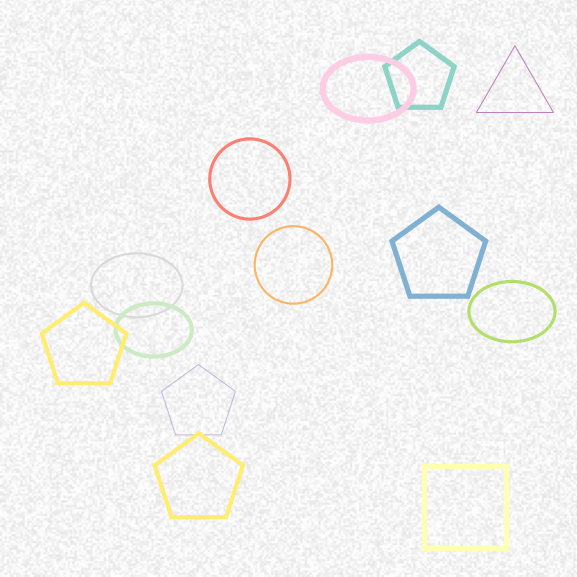[{"shape": "pentagon", "thickness": 2.5, "radius": 0.32, "center": [0.726, 0.864]}, {"shape": "square", "thickness": 2.5, "radius": 0.35, "center": [0.805, 0.122]}, {"shape": "pentagon", "thickness": 0.5, "radius": 0.34, "center": [0.344, 0.301]}, {"shape": "circle", "thickness": 1.5, "radius": 0.35, "center": [0.433, 0.689]}, {"shape": "pentagon", "thickness": 2.5, "radius": 0.43, "center": [0.76, 0.555]}, {"shape": "circle", "thickness": 1, "radius": 0.34, "center": [0.508, 0.54]}, {"shape": "oval", "thickness": 1.5, "radius": 0.37, "center": [0.887, 0.46]}, {"shape": "oval", "thickness": 3, "radius": 0.39, "center": [0.637, 0.846]}, {"shape": "oval", "thickness": 1, "radius": 0.4, "center": [0.237, 0.505]}, {"shape": "triangle", "thickness": 0.5, "radius": 0.39, "center": [0.892, 0.843]}, {"shape": "oval", "thickness": 2, "radius": 0.33, "center": [0.266, 0.428]}, {"shape": "pentagon", "thickness": 2, "radius": 0.4, "center": [0.344, 0.168]}, {"shape": "pentagon", "thickness": 2, "radius": 0.39, "center": [0.146, 0.398]}]